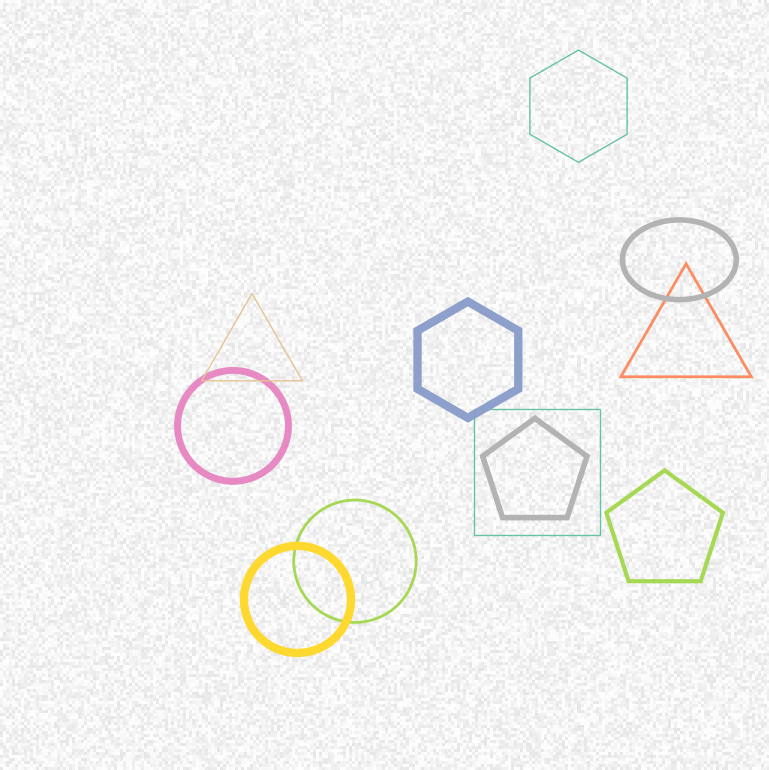[{"shape": "square", "thickness": 0.5, "radius": 0.41, "center": [0.697, 0.387]}, {"shape": "hexagon", "thickness": 0.5, "radius": 0.36, "center": [0.751, 0.862]}, {"shape": "triangle", "thickness": 1, "radius": 0.49, "center": [0.891, 0.56]}, {"shape": "hexagon", "thickness": 3, "radius": 0.38, "center": [0.608, 0.533]}, {"shape": "circle", "thickness": 2.5, "radius": 0.36, "center": [0.303, 0.447]}, {"shape": "circle", "thickness": 1, "radius": 0.4, "center": [0.461, 0.271]}, {"shape": "pentagon", "thickness": 1.5, "radius": 0.4, "center": [0.863, 0.31]}, {"shape": "circle", "thickness": 3, "radius": 0.35, "center": [0.386, 0.222]}, {"shape": "triangle", "thickness": 0.5, "radius": 0.38, "center": [0.327, 0.543]}, {"shape": "pentagon", "thickness": 2, "radius": 0.36, "center": [0.695, 0.385]}, {"shape": "oval", "thickness": 2, "radius": 0.37, "center": [0.882, 0.663]}]